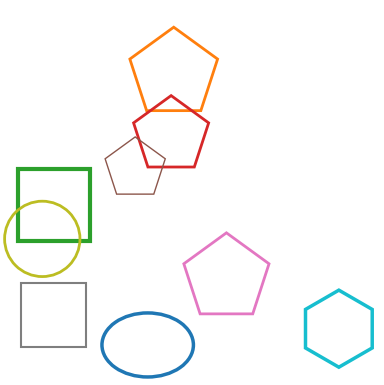[{"shape": "oval", "thickness": 2.5, "radius": 0.59, "center": [0.384, 0.104]}, {"shape": "pentagon", "thickness": 2, "radius": 0.6, "center": [0.451, 0.81]}, {"shape": "square", "thickness": 3, "radius": 0.47, "center": [0.14, 0.468]}, {"shape": "pentagon", "thickness": 2, "radius": 0.51, "center": [0.444, 0.649]}, {"shape": "pentagon", "thickness": 1, "radius": 0.41, "center": [0.351, 0.562]}, {"shape": "pentagon", "thickness": 2, "radius": 0.58, "center": [0.588, 0.279]}, {"shape": "square", "thickness": 1.5, "radius": 0.42, "center": [0.138, 0.182]}, {"shape": "circle", "thickness": 2, "radius": 0.49, "center": [0.11, 0.38]}, {"shape": "hexagon", "thickness": 2.5, "radius": 0.5, "center": [0.88, 0.146]}]